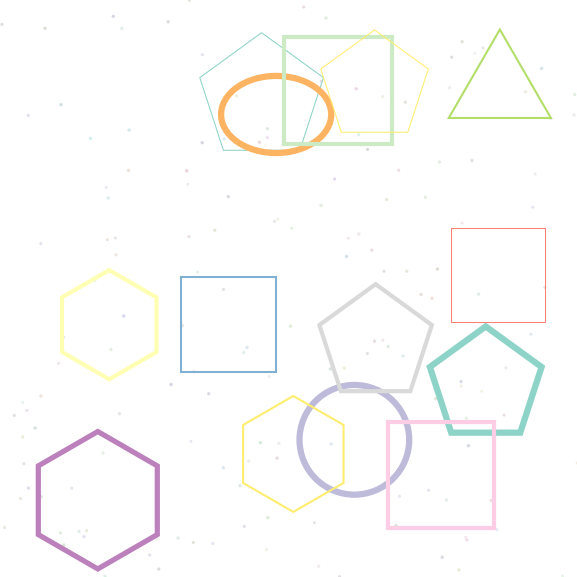[{"shape": "pentagon", "thickness": 3, "radius": 0.51, "center": [0.841, 0.332]}, {"shape": "pentagon", "thickness": 0.5, "radius": 0.56, "center": [0.453, 0.83]}, {"shape": "hexagon", "thickness": 2, "radius": 0.47, "center": [0.189, 0.437]}, {"shape": "circle", "thickness": 3, "radius": 0.47, "center": [0.614, 0.238]}, {"shape": "square", "thickness": 0.5, "radius": 0.41, "center": [0.863, 0.522]}, {"shape": "square", "thickness": 1, "radius": 0.41, "center": [0.395, 0.437]}, {"shape": "oval", "thickness": 3, "radius": 0.48, "center": [0.478, 0.801]}, {"shape": "triangle", "thickness": 1, "radius": 0.51, "center": [0.866, 0.846]}, {"shape": "square", "thickness": 2, "radius": 0.46, "center": [0.764, 0.176]}, {"shape": "pentagon", "thickness": 2, "radius": 0.51, "center": [0.65, 0.405]}, {"shape": "hexagon", "thickness": 2.5, "radius": 0.59, "center": [0.169, 0.133]}, {"shape": "square", "thickness": 2, "radius": 0.46, "center": [0.585, 0.843]}, {"shape": "pentagon", "thickness": 0.5, "radius": 0.49, "center": [0.649, 0.849]}, {"shape": "hexagon", "thickness": 1, "radius": 0.5, "center": [0.508, 0.213]}]